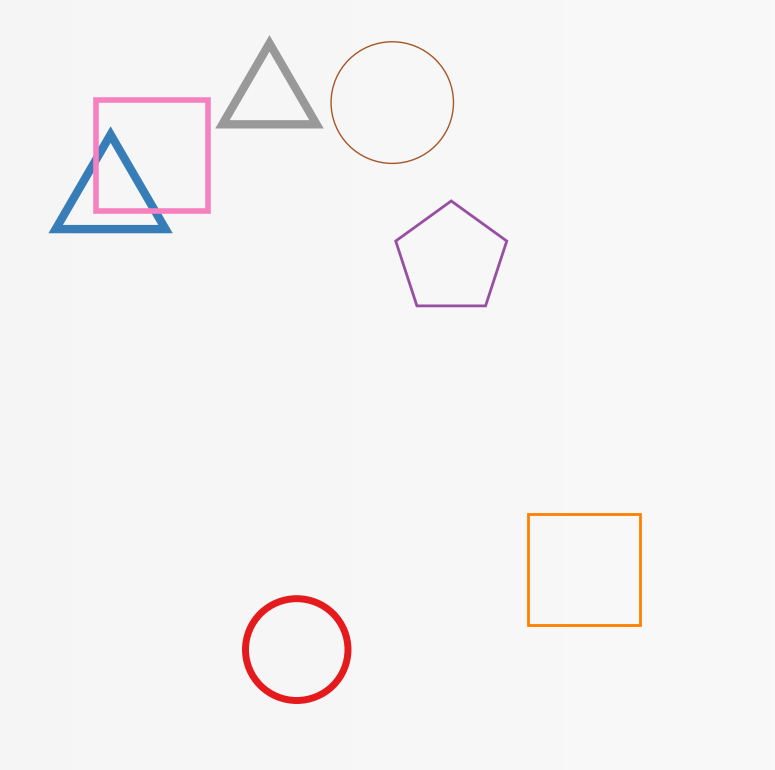[{"shape": "circle", "thickness": 2.5, "radius": 0.33, "center": [0.383, 0.156]}, {"shape": "triangle", "thickness": 3, "radius": 0.41, "center": [0.143, 0.743]}, {"shape": "pentagon", "thickness": 1, "radius": 0.38, "center": [0.582, 0.664]}, {"shape": "square", "thickness": 1, "radius": 0.36, "center": [0.753, 0.261]}, {"shape": "circle", "thickness": 0.5, "radius": 0.39, "center": [0.506, 0.867]}, {"shape": "square", "thickness": 2, "radius": 0.36, "center": [0.196, 0.798]}, {"shape": "triangle", "thickness": 3, "radius": 0.35, "center": [0.348, 0.874]}]